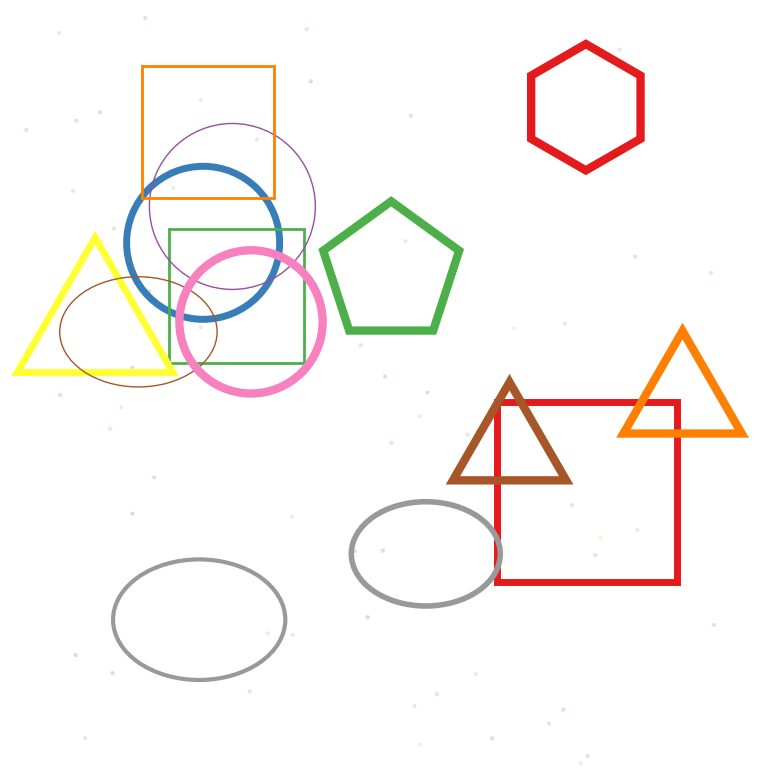[{"shape": "square", "thickness": 2.5, "radius": 0.59, "center": [0.762, 0.361]}, {"shape": "hexagon", "thickness": 3, "radius": 0.41, "center": [0.761, 0.861]}, {"shape": "circle", "thickness": 2.5, "radius": 0.5, "center": [0.264, 0.685]}, {"shape": "square", "thickness": 1, "radius": 0.44, "center": [0.307, 0.616]}, {"shape": "pentagon", "thickness": 3, "radius": 0.46, "center": [0.508, 0.646]}, {"shape": "circle", "thickness": 0.5, "radius": 0.54, "center": [0.302, 0.732]}, {"shape": "triangle", "thickness": 3, "radius": 0.44, "center": [0.886, 0.481]}, {"shape": "square", "thickness": 1, "radius": 0.43, "center": [0.271, 0.829]}, {"shape": "triangle", "thickness": 2.5, "radius": 0.58, "center": [0.123, 0.575]}, {"shape": "oval", "thickness": 0.5, "radius": 0.51, "center": [0.18, 0.569]}, {"shape": "triangle", "thickness": 3, "radius": 0.42, "center": [0.662, 0.419]}, {"shape": "circle", "thickness": 3, "radius": 0.47, "center": [0.326, 0.582]}, {"shape": "oval", "thickness": 1.5, "radius": 0.56, "center": [0.259, 0.195]}, {"shape": "oval", "thickness": 2, "radius": 0.48, "center": [0.553, 0.281]}]